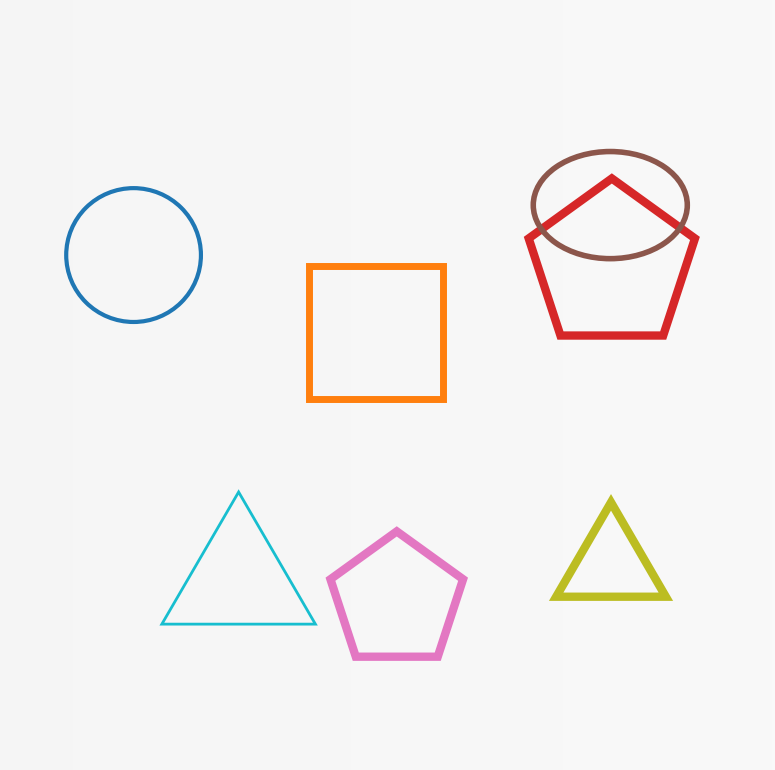[{"shape": "circle", "thickness": 1.5, "radius": 0.43, "center": [0.172, 0.669]}, {"shape": "square", "thickness": 2.5, "radius": 0.43, "center": [0.486, 0.568]}, {"shape": "pentagon", "thickness": 3, "radius": 0.56, "center": [0.789, 0.655]}, {"shape": "oval", "thickness": 2, "radius": 0.5, "center": [0.787, 0.734]}, {"shape": "pentagon", "thickness": 3, "radius": 0.45, "center": [0.512, 0.22]}, {"shape": "triangle", "thickness": 3, "radius": 0.41, "center": [0.788, 0.266]}, {"shape": "triangle", "thickness": 1, "radius": 0.57, "center": [0.308, 0.247]}]